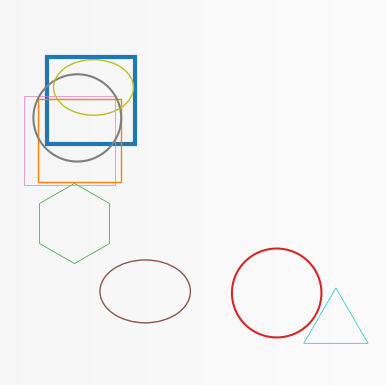[{"shape": "square", "thickness": 3, "radius": 0.57, "center": [0.235, 0.74]}, {"shape": "square", "thickness": 1, "radius": 0.54, "center": [0.206, 0.636]}, {"shape": "hexagon", "thickness": 0.5, "radius": 0.52, "center": [0.192, 0.419]}, {"shape": "circle", "thickness": 1.5, "radius": 0.58, "center": [0.714, 0.239]}, {"shape": "oval", "thickness": 1, "radius": 0.58, "center": [0.375, 0.243]}, {"shape": "square", "thickness": 0.5, "radius": 0.58, "center": [0.179, 0.635]}, {"shape": "circle", "thickness": 1.5, "radius": 0.57, "center": [0.199, 0.694]}, {"shape": "oval", "thickness": 1, "radius": 0.52, "center": [0.241, 0.773]}, {"shape": "triangle", "thickness": 0.5, "radius": 0.48, "center": [0.867, 0.156]}]